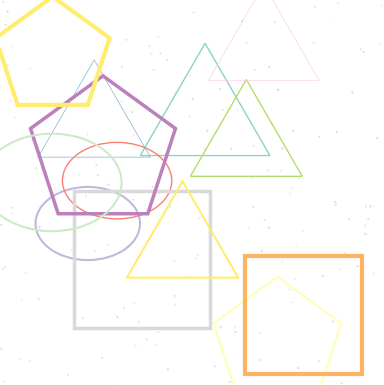[{"shape": "triangle", "thickness": 1, "radius": 0.97, "center": [0.533, 0.693]}, {"shape": "pentagon", "thickness": 1.5, "radius": 0.87, "center": [0.72, 0.107]}, {"shape": "oval", "thickness": 1.5, "radius": 0.68, "center": [0.228, 0.419]}, {"shape": "oval", "thickness": 1, "radius": 0.71, "center": [0.304, 0.531]}, {"shape": "triangle", "thickness": 0.5, "radius": 0.84, "center": [0.245, 0.676]}, {"shape": "square", "thickness": 3, "radius": 0.76, "center": [0.789, 0.182]}, {"shape": "triangle", "thickness": 1, "radius": 0.84, "center": [0.64, 0.626]}, {"shape": "triangle", "thickness": 0.5, "radius": 0.83, "center": [0.685, 0.874]}, {"shape": "square", "thickness": 2.5, "radius": 0.89, "center": [0.37, 0.326]}, {"shape": "pentagon", "thickness": 2.5, "radius": 0.99, "center": [0.267, 0.605]}, {"shape": "oval", "thickness": 1.5, "radius": 0.9, "center": [0.135, 0.526]}, {"shape": "pentagon", "thickness": 3, "radius": 0.78, "center": [0.137, 0.853]}, {"shape": "triangle", "thickness": 1.5, "radius": 0.84, "center": [0.474, 0.362]}]